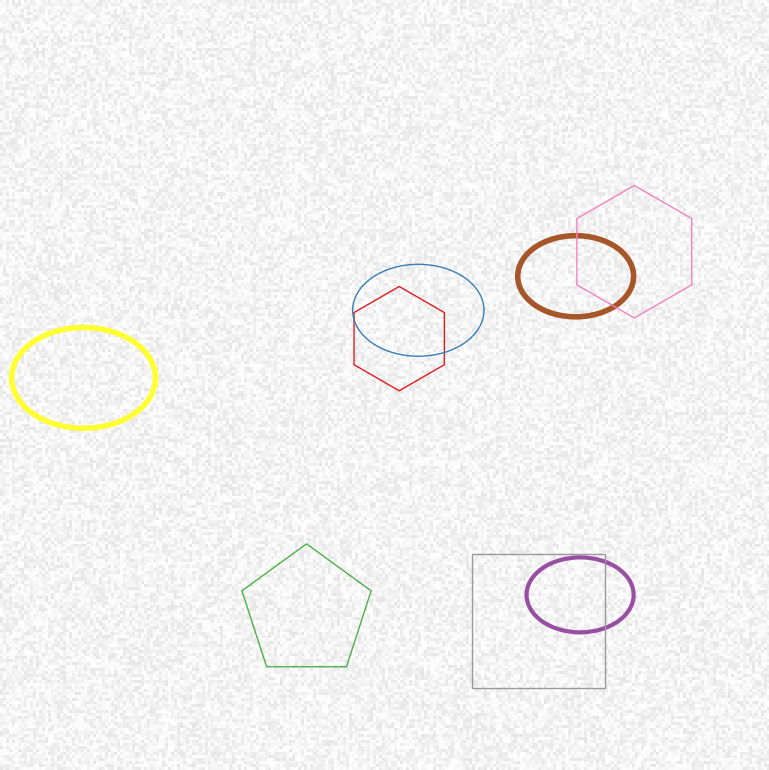[{"shape": "hexagon", "thickness": 0.5, "radius": 0.34, "center": [0.518, 0.56]}, {"shape": "oval", "thickness": 0.5, "radius": 0.43, "center": [0.543, 0.597]}, {"shape": "pentagon", "thickness": 0.5, "radius": 0.44, "center": [0.398, 0.205]}, {"shape": "oval", "thickness": 1.5, "radius": 0.35, "center": [0.753, 0.227]}, {"shape": "oval", "thickness": 2, "radius": 0.47, "center": [0.109, 0.509]}, {"shape": "oval", "thickness": 2, "radius": 0.38, "center": [0.748, 0.641]}, {"shape": "hexagon", "thickness": 0.5, "radius": 0.43, "center": [0.824, 0.673]}, {"shape": "square", "thickness": 0.5, "radius": 0.43, "center": [0.699, 0.194]}]